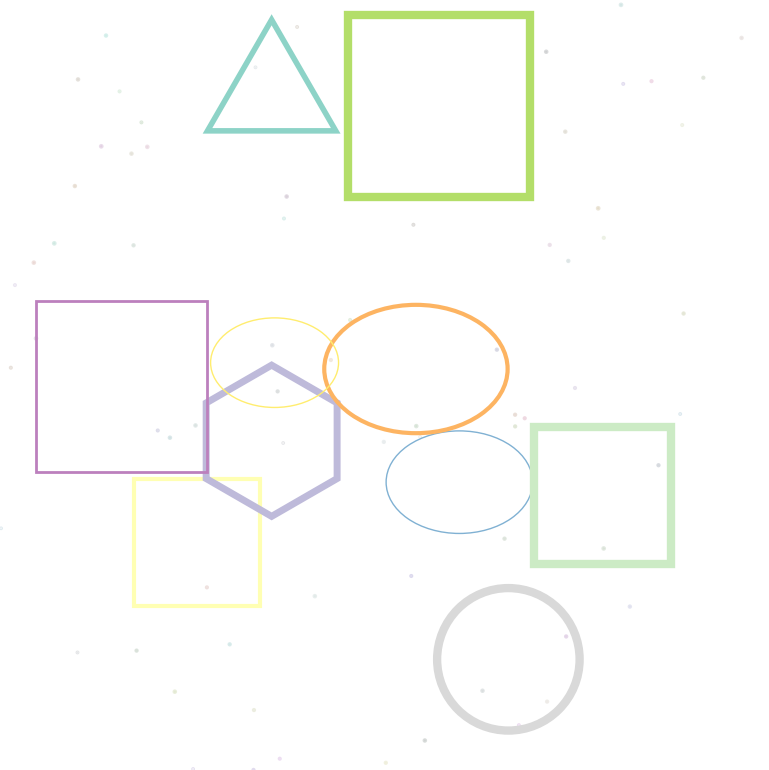[{"shape": "triangle", "thickness": 2, "radius": 0.48, "center": [0.353, 0.878]}, {"shape": "square", "thickness": 1.5, "radius": 0.41, "center": [0.256, 0.295]}, {"shape": "hexagon", "thickness": 2.5, "radius": 0.49, "center": [0.353, 0.428]}, {"shape": "oval", "thickness": 0.5, "radius": 0.48, "center": [0.597, 0.374]}, {"shape": "oval", "thickness": 1.5, "radius": 0.6, "center": [0.54, 0.521]}, {"shape": "square", "thickness": 3, "radius": 0.59, "center": [0.57, 0.862]}, {"shape": "circle", "thickness": 3, "radius": 0.46, "center": [0.66, 0.144]}, {"shape": "square", "thickness": 1, "radius": 0.56, "center": [0.158, 0.499]}, {"shape": "square", "thickness": 3, "radius": 0.45, "center": [0.783, 0.356]}, {"shape": "oval", "thickness": 0.5, "radius": 0.42, "center": [0.357, 0.529]}]